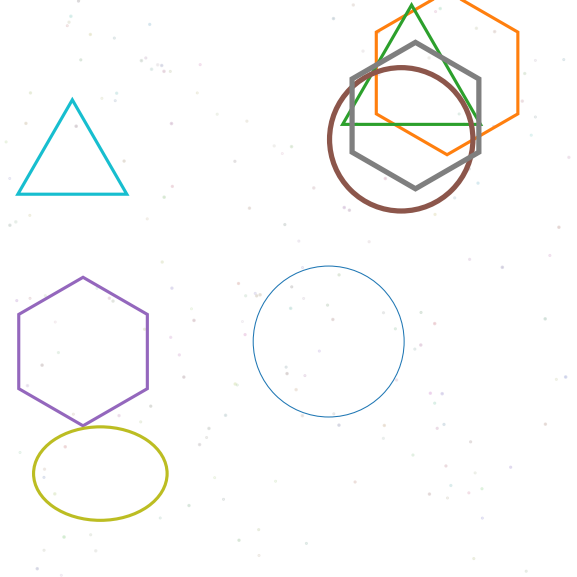[{"shape": "circle", "thickness": 0.5, "radius": 0.65, "center": [0.569, 0.408]}, {"shape": "hexagon", "thickness": 1.5, "radius": 0.71, "center": [0.774, 0.873]}, {"shape": "triangle", "thickness": 1.5, "radius": 0.69, "center": [0.713, 0.853]}, {"shape": "hexagon", "thickness": 1.5, "radius": 0.64, "center": [0.144, 0.39]}, {"shape": "circle", "thickness": 2.5, "radius": 0.62, "center": [0.695, 0.758]}, {"shape": "hexagon", "thickness": 2.5, "radius": 0.63, "center": [0.719, 0.799]}, {"shape": "oval", "thickness": 1.5, "radius": 0.58, "center": [0.174, 0.179]}, {"shape": "triangle", "thickness": 1.5, "radius": 0.54, "center": [0.125, 0.717]}]